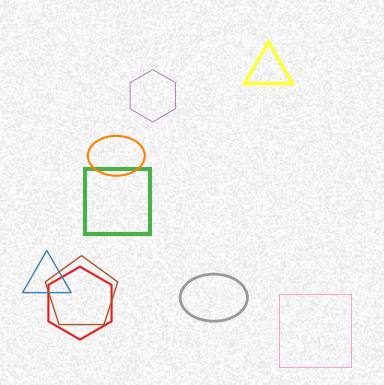[{"shape": "hexagon", "thickness": 1.5, "radius": 0.47, "center": [0.208, 0.213]}, {"shape": "triangle", "thickness": 1, "radius": 0.36, "center": [0.122, 0.276]}, {"shape": "square", "thickness": 3, "radius": 0.42, "center": [0.304, 0.478]}, {"shape": "hexagon", "thickness": 0.5, "radius": 0.34, "center": [0.397, 0.751]}, {"shape": "oval", "thickness": 1.5, "radius": 0.37, "center": [0.302, 0.595]}, {"shape": "triangle", "thickness": 2.5, "radius": 0.36, "center": [0.697, 0.819]}, {"shape": "pentagon", "thickness": 1, "radius": 0.5, "center": [0.212, 0.237]}, {"shape": "square", "thickness": 0.5, "radius": 0.47, "center": [0.819, 0.142]}, {"shape": "oval", "thickness": 2, "radius": 0.44, "center": [0.555, 0.227]}]